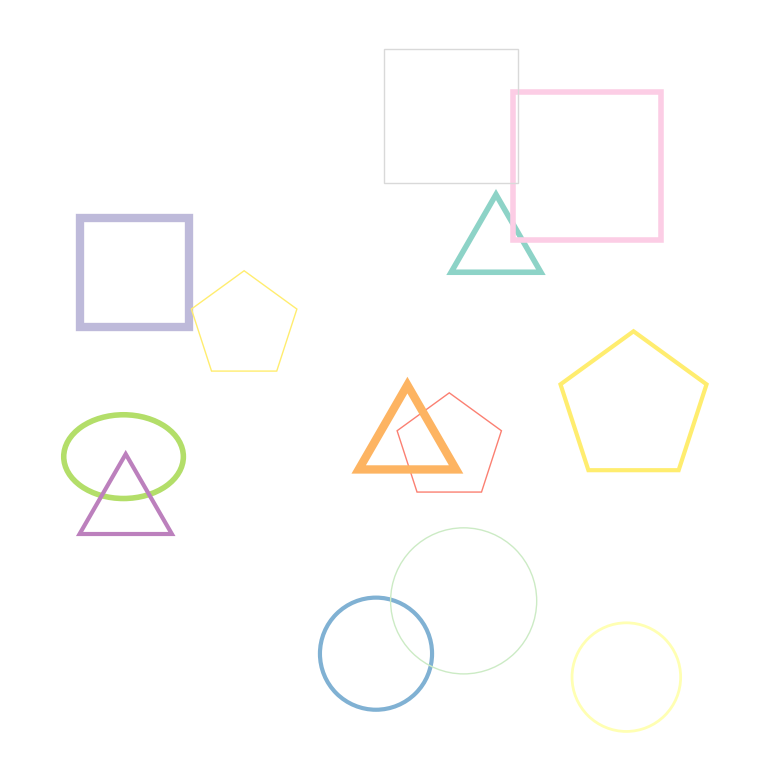[{"shape": "triangle", "thickness": 2, "radius": 0.34, "center": [0.644, 0.68]}, {"shape": "circle", "thickness": 1, "radius": 0.35, "center": [0.813, 0.121]}, {"shape": "square", "thickness": 3, "radius": 0.35, "center": [0.175, 0.646]}, {"shape": "pentagon", "thickness": 0.5, "radius": 0.36, "center": [0.583, 0.419]}, {"shape": "circle", "thickness": 1.5, "radius": 0.36, "center": [0.488, 0.151]}, {"shape": "triangle", "thickness": 3, "radius": 0.37, "center": [0.529, 0.427]}, {"shape": "oval", "thickness": 2, "radius": 0.39, "center": [0.16, 0.407]}, {"shape": "square", "thickness": 2, "radius": 0.48, "center": [0.762, 0.785]}, {"shape": "square", "thickness": 0.5, "radius": 0.44, "center": [0.586, 0.849]}, {"shape": "triangle", "thickness": 1.5, "radius": 0.35, "center": [0.163, 0.341]}, {"shape": "circle", "thickness": 0.5, "radius": 0.47, "center": [0.602, 0.22]}, {"shape": "pentagon", "thickness": 0.5, "radius": 0.36, "center": [0.317, 0.576]}, {"shape": "pentagon", "thickness": 1.5, "radius": 0.5, "center": [0.823, 0.47]}]